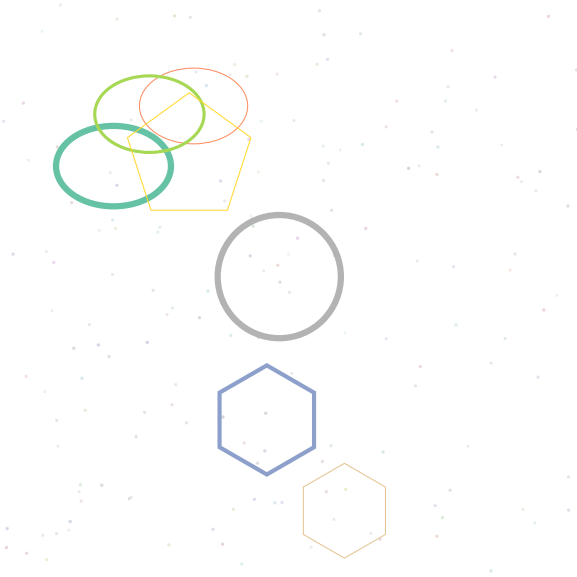[{"shape": "oval", "thickness": 3, "radius": 0.5, "center": [0.197, 0.711]}, {"shape": "oval", "thickness": 0.5, "radius": 0.47, "center": [0.335, 0.816]}, {"shape": "hexagon", "thickness": 2, "radius": 0.47, "center": [0.462, 0.272]}, {"shape": "oval", "thickness": 1.5, "radius": 0.47, "center": [0.259, 0.801]}, {"shape": "pentagon", "thickness": 0.5, "radius": 0.56, "center": [0.328, 0.726]}, {"shape": "hexagon", "thickness": 0.5, "radius": 0.41, "center": [0.596, 0.115]}, {"shape": "circle", "thickness": 3, "radius": 0.53, "center": [0.484, 0.52]}]